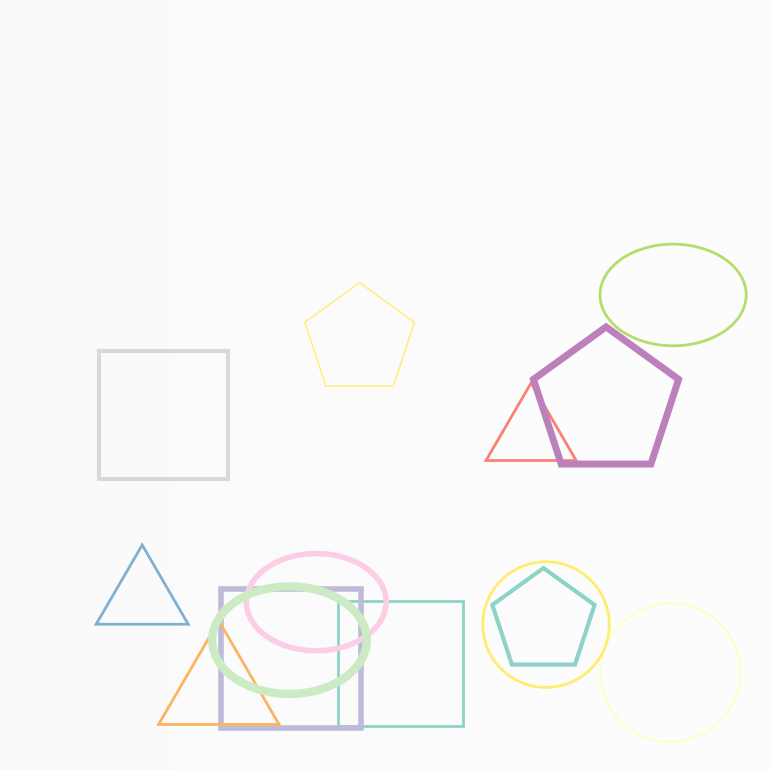[{"shape": "pentagon", "thickness": 1.5, "radius": 0.35, "center": [0.701, 0.193]}, {"shape": "square", "thickness": 1, "radius": 0.4, "center": [0.517, 0.138]}, {"shape": "circle", "thickness": 0.5, "radius": 0.45, "center": [0.865, 0.126]}, {"shape": "square", "thickness": 2, "radius": 0.45, "center": [0.375, 0.145]}, {"shape": "triangle", "thickness": 1, "radius": 0.34, "center": [0.685, 0.436]}, {"shape": "triangle", "thickness": 1, "radius": 0.34, "center": [0.183, 0.224]}, {"shape": "triangle", "thickness": 1, "radius": 0.45, "center": [0.282, 0.104]}, {"shape": "oval", "thickness": 1, "radius": 0.47, "center": [0.869, 0.617]}, {"shape": "oval", "thickness": 2, "radius": 0.45, "center": [0.408, 0.218]}, {"shape": "square", "thickness": 1.5, "radius": 0.41, "center": [0.211, 0.461]}, {"shape": "pentagon", "thickness": 2.5, "radius": 0.49, "center": [0.782, 0.477]}, {"shape": "oval", "thickness": 3, "radius": 0.5, "center": [0.373, 0.169]}, {"shape": "pentagon", "thickness": 0.5, "radius": 0.37, "center": [0.464, 0.559]}, {"shape": "circle", "thickness": 1, "radius": 0.41, "center": [0.705, 0.189]}]